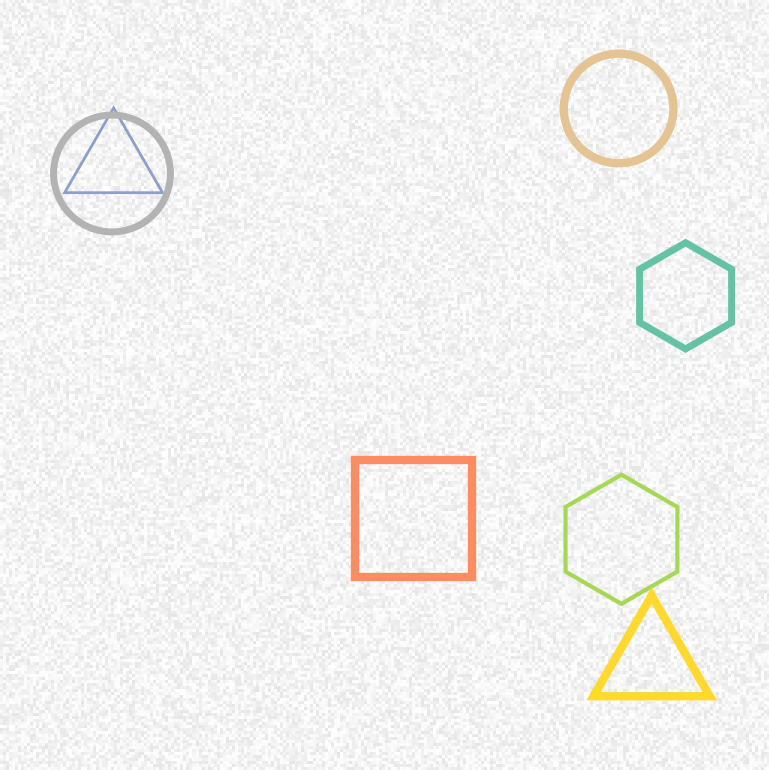[{"shape": "hexagon", "thickness": 2.5, "radius": 0.35, "center": [0.89, 0.616]}, {"shape": "square", "thickness": 3, "radius": 0.38, "center": [0.537, 0.326]}, {"shape": "triangle", "thickness": 1, "radius": 0.37, "center": [0.148, 0.786]}, {"shape": "hexagon", "thickness": 1.5, "radius": 0.42, "center": [0.807, 0.3]}, {"shape": "triangle", "thickness": 3, "radius": 0.44, "center": [0.846, 0.139]}, {"shape": "circle", "thickness": 3, "radius": 0.36, "center": [0.803, 0.859]}, {"shape": "circle", "thickness": 2.5, "radius": 0.38, "center": [0.145, 0.775]}]